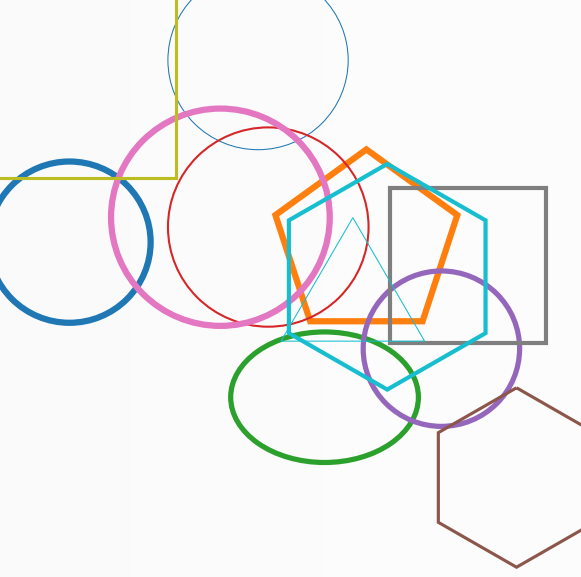[{"shape": "circle", "thickness": 0.5, "radius": 0.78, "center": [0.444, 0.895]}, {"shape": "circle", "thickness": 3, "radius": 0.7, "center": [0.119, 0.58]}, {"shape": "pentagon", "thickness": 3, "radius": 0.82, "center": [0.63, 0.576]}, {"shape": "oval", "thickness": 2.5, "radius": 0.81, "center": [0.558, 0.311]}, {"shape": "circle", "thickness": 1, "radius": 0.86, "center": [0.462, 0.606]}, {"shape": "circle", "thickness": 2.5, "radius": 0.67, "center": [0.759, 0.395]}, {"shape": "hexagon", "thickness": 1.5, "radius": 0.78, "center": [0.889, 0.172]}, {"shape": "circle", "thickness": 3, "radius": 0.94, "center": [0.379, 0.623]}, {"shape": "square", "thickness": 2, "radius": 0.67, "center": [0.805, 0.539]}, {"shape": "square", "thickness": 1.5, "radius": 0.84, "center": [0.135, 0.859]}, {"shape": "hexagon", "thickness": 2, "radius": 0.98, "center": [0.666, 0.52]}, {"shape": "triangle", "thickness": 0.5, "radius": 0.71, "center": [0.607, 0.48]}]